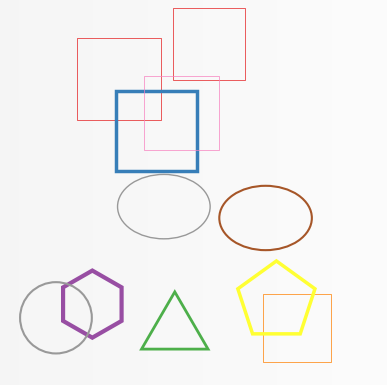[{"shape": "square", "thickness": 0.5, "radius": 0.47, "center": [0.539, 0.886]}, {"shape": "square", "thickness": 0.5, "radius": 0.54, "center": [0.307, 0.795]}, {"shape": "square", "thickness": 2.5, "radius": 0.52, "center": [0.404, 0.659]}, {"shape": "triangle", "thickness": 2, "radius": 0.5, "center": [0.451, 0.143]}, {"shape": "hexagon", "thickness": 3, "radius": 0.44, "center": [0.238, 0.21]}, {"shape": "square", "thickness": 0.5, "radius": 0.44, "center": [0.767, 0.148]}, {"shape": "pentagon", "thickness": 2.5, "radius": 0.52, "center": [0.713, 0.218]}, {"shape": "oval", "thickness": 1.5, "radius": 0.6, "center": [0.685, 0.434]}, {"shape": "square", "thickness": 0.5, "radius": 0.48, "center": [0.469, 0.706]}, {"shape": "oval", "thickness": 1, "radius": 0.6, "center": [0.423, 0.463]}, {"shape": "circle", "thickness": 1.5, "radius": 0.46, "center": [0.144, 0.175]}]